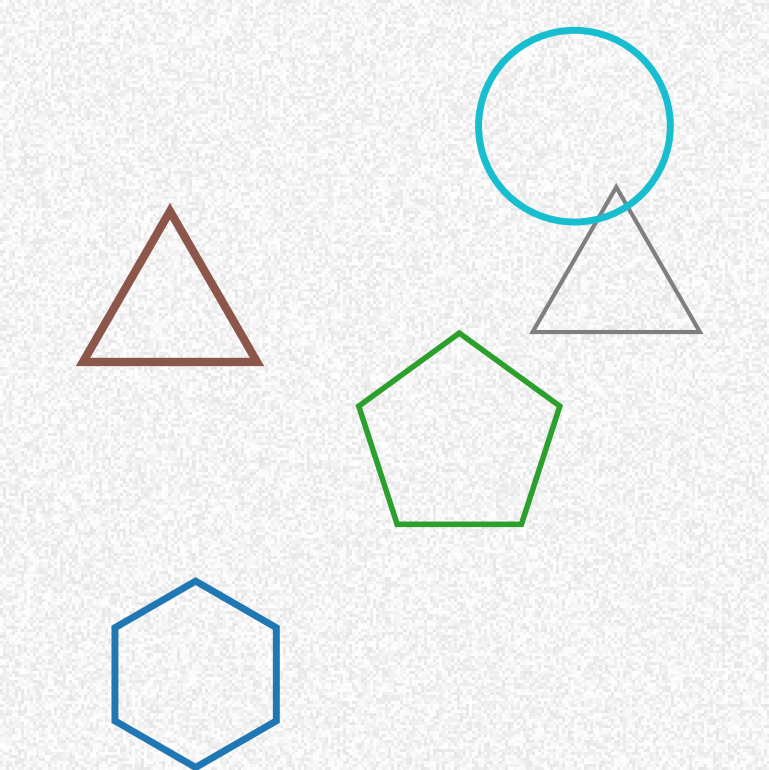[{"shape": "hexagon", "thickness": 2.5, "radius": 0.6, "center": [0.254, 0.124]}, {"shape": "pentagon", "thickness": 2, "radius": 0.69, "center": [0.596, 0.43]}, {"shape": "triangle", "thickness": 3, "radius": 0.65, "center": [0.221, 0.595]}, {"shape": "triangle", "thickness": 1.5, "radius": 0.63, "center": [0.8, 0.632]}, {"shape": "circle", "thickness": 2.5, "radius": 0.62, "center": [0.746, 0.836]}]